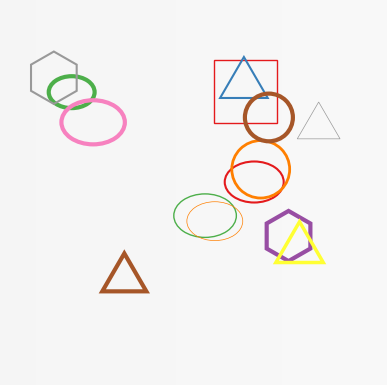[{"shape": "square", "thickness": 1, "radius": 0.41, "center": [0.633, 0.762]}, {"shape": "oval", "thickness": 1.5, "radius": 0.38, "center": [0.656, 0.527]}, {"shape": "triangle", "thickness": 1.5, "radius": 0.35, "center": [0.629, 0.781]}, {"shape": "oval", "thickness": 3, "radius": 0.3, "center": [0.185, 0.761]}, {"shape": "oval", "thickness": 1, "radius": 0.4, "center": [0.529, 0.44]}, {"shape": "hexagon", "thickness": 3, "radius": 0.33, "center": [0.745, 0.387]}, {"shape": "oval", "thickness": 0.5, "radius": 0.36, "center": [0.554, 0.426]}, {"shape": "circle", "thickness": 2, "radius": 0.37, "center": [0.673, 0.56]}, {"shape": "triangle", "thickness": 2.5, "radius": 0.35, "center": [0.773, 0.353]}, {"shape": "circle", "thickness": 3, "radius": 0.31, "center": [0.694, 0.695]}, {"shape": "triangle", "thickness": 3, "radius": 0.33, "center": [0.321, 0.276]}, {"shape": "oval", "thickness": 3, "radius": 0.41, "center": [0.24, 0.682]}, {"shape": "hexagon", "thickness": 1.5, "radius": 0.34, "center": [0.139, 0.798]}, {"shape": "triangle", "thickness": 0.5, "radius": 0.32, "center": [0.822, 0.671]}]